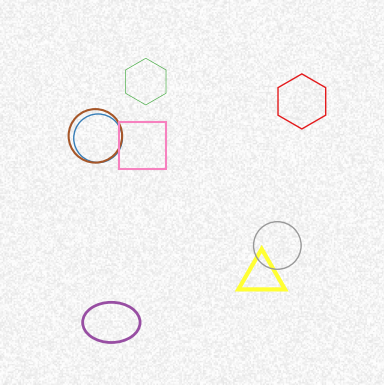[{"shape": "hexagon", "thickness": 1, "radius": 0.36, "center": [0.784, 0.737]}, {"shape": "circle", "thickness": 1, "radius": 0.32, "center": [0.255, 0.641]}, {"shape": "hexagon", "thickness": 0.5, "radius": 0.3, "center": [0.379, 0.788]}, {"shape": "oval", "thickness": 2, "radius": 0.37, "center": [0.289, 0.163]}, {"shape": "triangle", "thickness": 3, "radius": 0.35, "center": [0.68, 0.283]}, {"shape": "circle", "thickness": 1.5, "radius": 0.35, "center": [0.248, 0.647]}, {"shape": "square", "thickness": 1.5, "radius": 0.31, "center": [0.37, 0.621]}, {"shape": "circle", "thickness": 1, "radius": 0.31, "center": [0.72, 0.362]}]